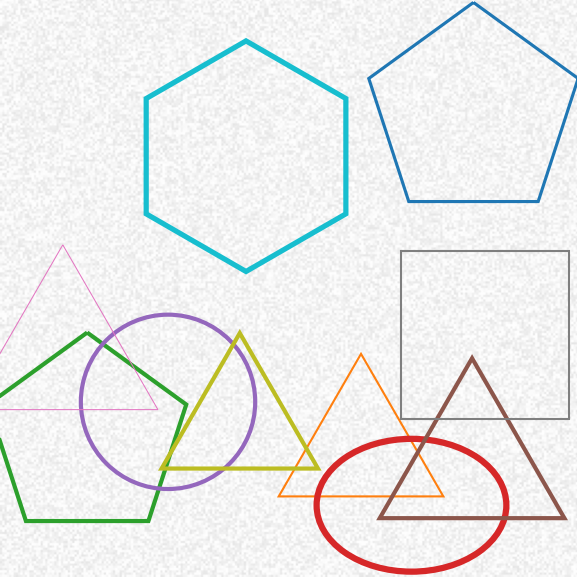[{"shape": "pentagon", "thickness": 1.5, "radius": 0.95, "center": [0.82, 0.804]}, {"shape": "triangle", "thickness": 1, "radius": 0.82, "center": [0.625, 0.222]}, {"shape": "pentagon", "thickness": 2, "radius": 0.9, "center": [0.151, 0.243]}, {"shape": "oval", "thickness": 3, "radius": 0.82, "center": [0.713, 0.124]}, {"shape": "circle", "thickness": 2, "radius": 0.75, "center": [0.291, 0.303]}, {"shape": "triangle", "thickness": 2, "radius": 0.92, "center": [0.817, 0.194]}, {"shape": "triangle", "thickness": 0.5, "radius": 0.95, "center": [0.109, 0.385]}, {"shape": "square", "thickness": 1, "radius": 0.73, "center": [0.84, 0.419]}, {"shape": "triangle", "thickness": 2, "radius": 0.78, "center": [0.415, 0.266]}, {"shape": "hexagon", "thickness": 2.5, "radius": 1.0, "center": [0.426, 0.729]}]